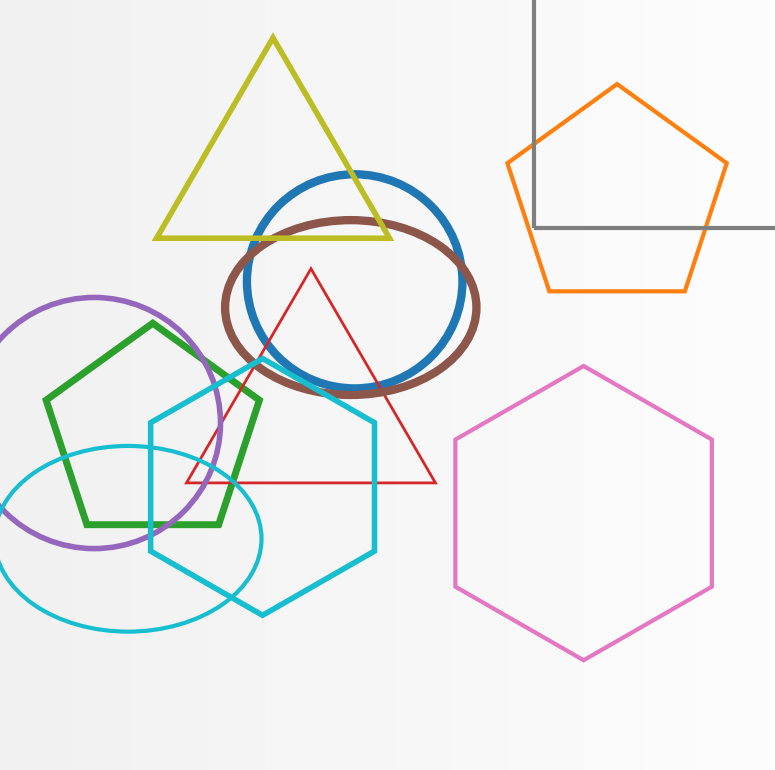[{"shape": "circle", "thickness": 3, "radius": 0.7, "center": [0.458, 0.635]}, {"shape": "pentagon", "thickness": 1.5, "radius": 0.74, "center": [0.796, 0.742]}, {"shape": "pentagon", "thickness": 2.5, "radius": 0.72, "center": [0.197, 0.436]}, {"shape": "triangle", "thickness": 1, "radius": 0.93, "center": [0.401, 0.466]}, {"shape": "circle", "thickness": 2, "radius": 0.82, "center": [0.121, 0.451]}, {"shape": "oval", "thickness": 3, "radius": 0.81, "center": [0.453, 0.601]}, {"shape": "hexagon", "thickness": 1.5, "radius": 0.96, "center": [0.753, 0.334]}, {"shape": "square", "thickness": 1.5, "radius": 0.94, "center": [0.876, 0.892]}, {"shape": "triangle", "thickness": 2, "radius": 0.87, "center": [0.352, 0.777]}, {"shape": "hexagon", "thickness": 2, "radius": 0.83, "center": [0.339, 0.368]}, {"shape": "oval", "thickness": 1.5, "radius": 0.86, "center": [0.165, 0.3]}]